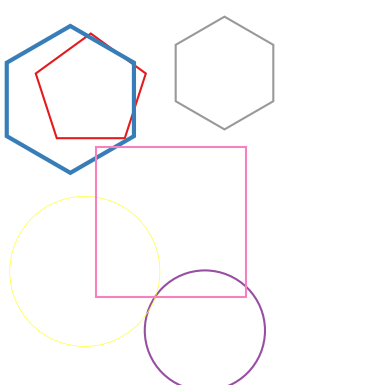[{"shape": "pentagon", "thickness": 1.5, "radius": 0.75, "center": [0.236, 0.763]}, {"shape": "hexagon", "thickness": 3, "radius": 0.95, "center": [0.183, 0.742]}, {"shape": "circle", "thickness": 1.5, "radius": 0.78, "center": [0.532, 0.142]}, {"shape": "circle", "thickness": 0.5, "radius": 0.97, "center": [0.22, 0.295]}, {"shape": "square", "thickness": 1.5, "radius": 0.97, "center": [0.443, 0.423]}, {"shape": "hexagon", "thickness": 1.5, "radius": 0.73, "center": [0.583, 0.81]}]